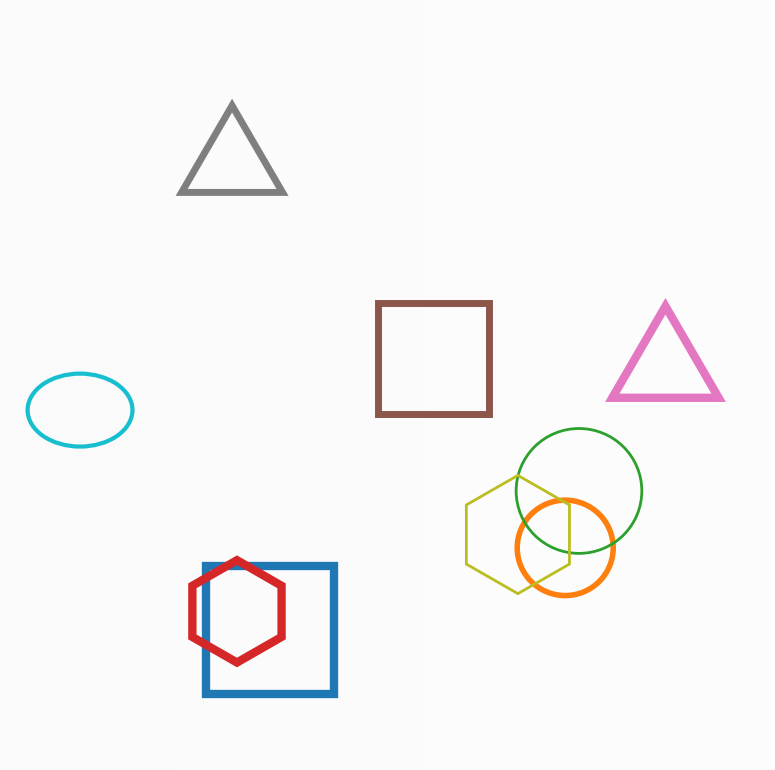[{"shape": "square", "thickness": 3, "radius": 0.41, "center": [0.348, 0.182]}, {"shape": "circle", "thickness": 2, "radius": 0.31, "center": [0.729, 0.288]}, {"shape": "circle", "thickness": 1, "radius": 0.41, "center": [0.747, 0.362]}, {"shape": "hexagon", "thickness": 3, "radius": 0.33, "center": [0.306, 0.206]}, {"shape": "square", "thickness": 2.5, "radius": 0.36, "center": [0.56, 0.535]}, {"shape": "triangle", "thickness": 3, "radius": 0.4, "center": [0.859, 0.523]}, {"shape": "triangle", "thickness": 2.5, "radius": 0.38, "center": [0.299, 0.788]}, {"shape": "hexagon", "thickness": 1, "radius": 0.38, "center": [0.668, 0.306]}, {"shape": "oval", "thickness": 1.5, "radius": 0.34, "center": [0.103, 0.467]}]